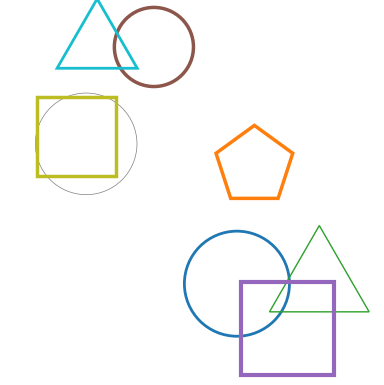[{"shape": "circle", "thickness": 2, "radius": 0.68, "center": [0.615, 0.263]}, {"shape": "pentagon", "thickness": 2.5, "radius": 0.52, "center": [0.661, 0.57]}, {"shape": "triangle", "thickness": 1, "radius": 0.75, "center": [0.829, 0.265]}, {"shape": "square", "thickness": 3, "radius": 0.61, "center": [0.746, 0.148]}, {"shape": "circle", "thickness": 2.5, "radius": 0.51, "center": [0.4, 0.878]}, {"shape": "circle", "thickness": 0.5, "radius": 0.66, "center": [0.224, 0.626]}, {"shape": "square", "thickness": 2.5, "radius": 0.51, "center": [0.199, 0.646]}, {"shape": "triangle", "thickness": 2, "radius": 0.6, "center": [0.252, 0.883]}]